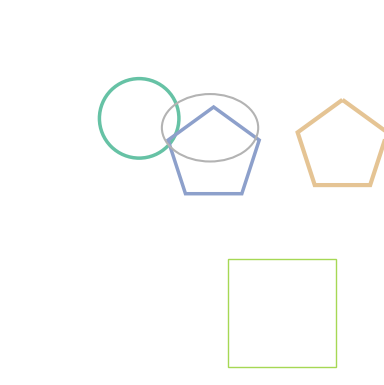[{"shape": "circle", "thickness": 2.5, "radius": 0.52, "center": [0.361, 0.693]}, {"shape": "pentagon", "thickness": 2.5, "radius": 0.62, "center": [0.555, 0.598]}, {"shape": "square", "thickness": 1, "radius": 0.7, "center": [0.733, 0.187]}, {"shape": "pentagon", "thickness": 3, "radius": 0.61, "center": [0.889, 0.618]}, {"shape": "oval", "thickness": 1.5, "radius": 0.63, "center": [0.546, 0.668]}]